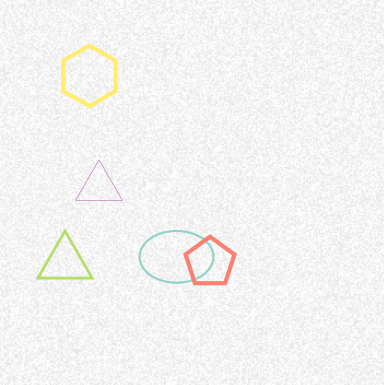[{"shape": "oval", "thickness": 1.5, "radius": 0.48, "center": [0.458, 0.333]}, {"shape": "pentagon", "thickness": 3, "radius": 0.33, "center": [0.545, 0.318]}, {"shape": "triangle", "thickness": 2, "radius": 0.41, "center": [0.169, 0.318]}, {"shape": "triangle", "thickness": 0.5, "radius": 0.35, "center": [0.257, 0.514]}, {"shape": "hexagon", "thickness": 3, "radius": 0.39, "center": [0.232, 0.803]}]